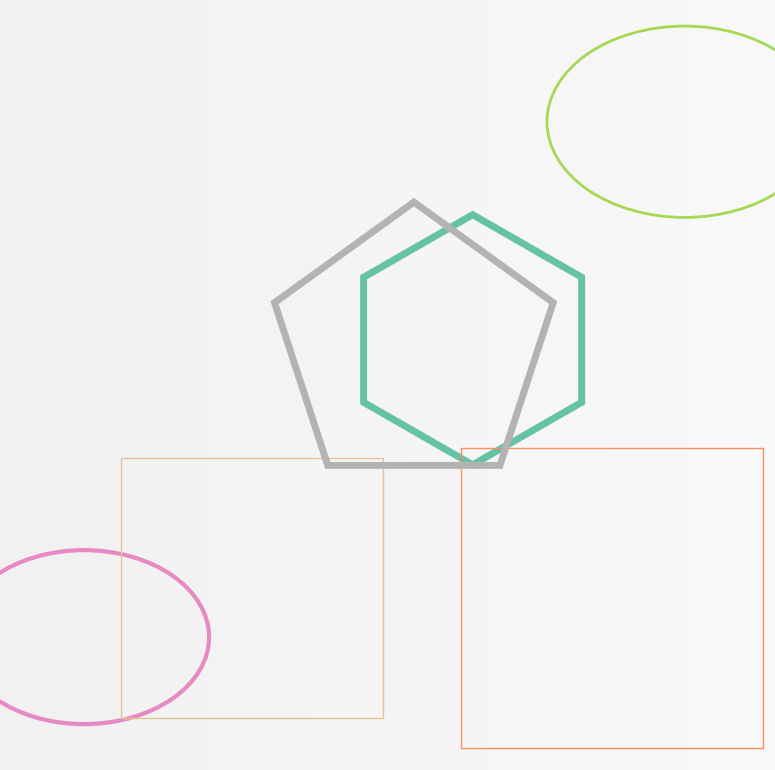[{"shape": "hexagon", "thickness": 2.5, "radius": 0.81, "center": [0.61, 0.559]}, {"shape": "square", "thickness": 0.5, "radius": 0.98, "center": [0.79, 0.224]}, {"shape": "oval", "thickness": 1.5, "radius": 0.81, "center": [0.108, 0.173]}, {"shape": "oval", "thickness": 1, "radius": 0.89, "center": [0.883, 0.842]}, {"shape": "square", "thickness": 0.5, "radius": 0.84, "center": [0.325, 0.236]}, {"shape": "pentagon", "thickness": 2.5, "radius": 0.95, "center": [0.534, 0.548]}]